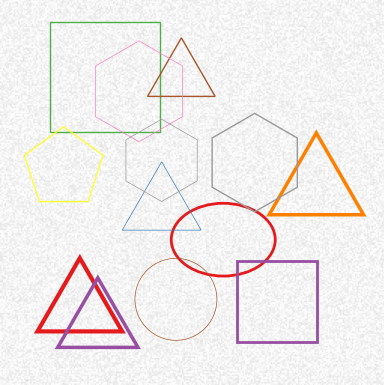[{"shape": "oval", "thickness": 2, "radius": 0.68, "center": [0.58, 0.377]}, {"shape": "triangle", "thickness": 3, "radius": 0.64, "center": [0.207, 0.203]}, {"shape": "triangle", "thickness": 0.5, "radius": 0.59, "center": [0.42, 0.461]}, {"shape": "square", "thickness": 1, "radius": 0.71, "center": [0.273, 0.8]}, {"shape": "triangle", "thickness": 2.5, "radius": 0.6, "center": [0.254, 0.158]}, {"shape": "square", "thickness": 2, "radius": 0.52, "center": [0.72, 0.218]}, {"shape": "triangle", "thickness": 2.5, "radius": 0.71, "center": [0.822, 0.513]}, {"shape": "pentagon", "thickness": 1, "radius": 0.54, "center": [0.165, 0.563]}, {"shape": "triangle", "thickness": 1, "radius": 0.51, "center": [0.471, 0.8]}, {"shape": "circle", "thickness": 0.5, "radius": 0.53, "center": [0.457, 0.222]}, {"shape": "hexagon", "thickness": 0.5, "radius": 0.65, "center": [0.361, 0.763]}, {"shape": "hexagon", "thickness": 0.5, "radius": 0.53, "center": [0.42, 0.583]}, {"shape": "hexagon", "thickness": 1, "radius": 0.64, "center": [0.662, 0.578]}]